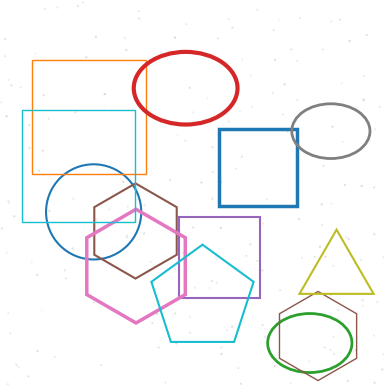[{"shape": "square", "thickness": 2.5, "radius": 0.51, "center": [0.671, 0.565]}, {"shape": "circle", "thickness": 1.5, "radius": 0.62, "center": [0.243, 0.45]}, {"shape": "square", "thickness": 1, "radius": 0.74, "center": [0.232, 0.696]}, {"shape": "oval", "thickness": 2, "radius": 0.55, "center": [0.805, 0.109]}, {"shape": "oval", "thickness": 3, "radius": 0.67, "center": [0.482, 0.771]}, {"shape": "square", "thickness": 1.5, "radius": 0.52, "center": [0.569, 0.331]}, {"shape": "hexagon", "thickness": 1, "radius": 0.58, "center": [0.826, 0.127]}, {"shape": "hexagon", "thickness": 1.5, "radius": 0.62, "center": [0.352, 0.4]}, {"shape": "hexagon", "thickness": 2.5, "radius": 0.74, "center": [0.353, 0.309]}, {"shape": "oval", "thickness": 2, "radius": 0.51, "center": [0.859, 0.659]}, {"shape": "triangle", "thickness": 1.5, "radius": 0.56, "center": [0.874, 0.292]}, {"shape": "pentagon", "thickness": 1.5, "radius": 0.7, "center": [0.526, 0.225]}, {"shape": "square", "thickness": 1, "radius": 0.73, "center": [0.204, 0.568]}]